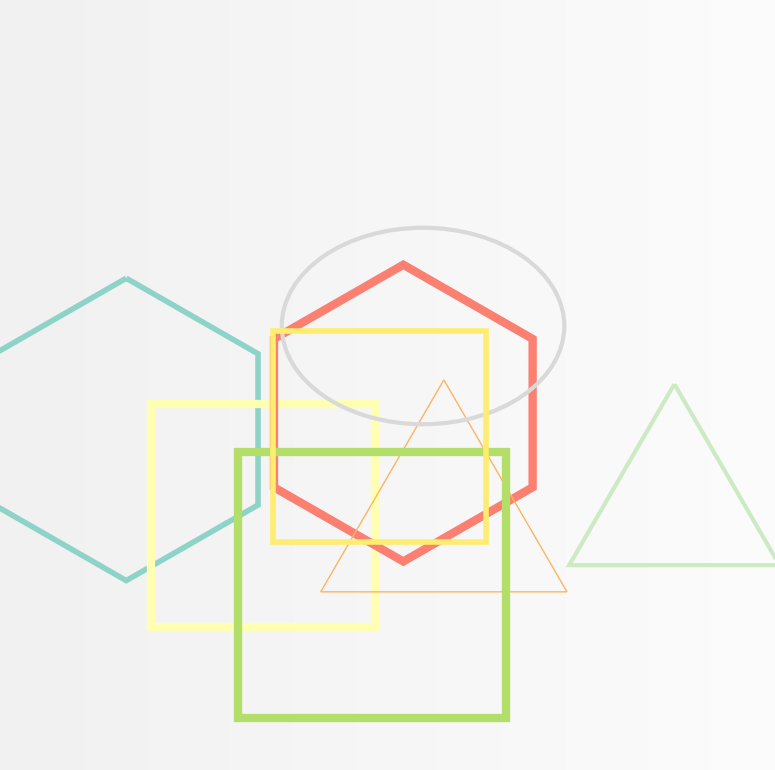[{"shape": "hexagon", "thickness": 2, "radius": 0.98, "center": [0.163, 0.442]}, {"shape": "square", "thickness": 3, "radius": 0.72, "center": [0.34, 0.33]}, {"shape": "hexagon", "thickness": 3, "radius": 0.96, "center": [0.52, 0.464]}, {"shape": "triangle", "thickness": 0.5, "radius": 0.92, "center": [0.573, 0.323]}, {"shape": "square", "thickness": 3, "radius": 0.87, "center": [0.48, 0.241]}, {"shape": "oval", "thickness": 1.5, "radius": 0.91, "center": [0.546, 0.577]}, {"shape": "triangle", "thickness": 1.5, "radius": 0.78, "center": [0.87, 0.344]}, {"shape": "square", "thickness": 2, "radius": 0.69, "center": [0.49, 0.433]}]